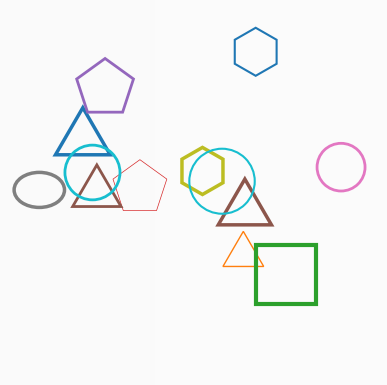[{"shape": "hexagon", "thickness": 1.5, "radius": 0.31, "center": [0.66, 0.866]}, {"shape": "triangle", "thickness": 2.5, "radius": 0.41, "center": [0.214, 0.639]}, {"shape": "triangle", "thickness": 1, "radius": 0.3, "center": [0.628, 0.338]}, {"shape": "square", "thickness": 3, "radius": 0.39, "center": [0.737, 0.287]}, {"shape": "pentagon", "thickness": 0.5, "radius": 0.37, "center": [0.361, 0.512]}, {"shape": "pentagon", "thickness": 2, "radius": 0.39, "center": [0.271, 0.771]}, {"shape": "triangle", "thickness": 2.5, "radius": 0.4, "center": [0.632, 0.456]}, {"shape": "triangle", "thickness": 2, "radius": 0.36, "center": [0.25, 0.5]}, {"shape": "circle", "thickness": 2, "radius": 0.31, "center": [0.88, 0.566]}, {"shape": "oval", "thickness": 2.5, "radius": 0.33, "center": [0.101, 0.507]}, {"shape": "hexagon", "thickness": 2.5, "radius": 0.31, "center": [0.522, 0.556]}, {"shape": "circle", "thickness": 2, "radius": 0.36, "center": [0.239, 0.552]}, {"shape": "circle", "thickness": 1.5, "radius": 0.42, "center": [0.573, 0.529]}]